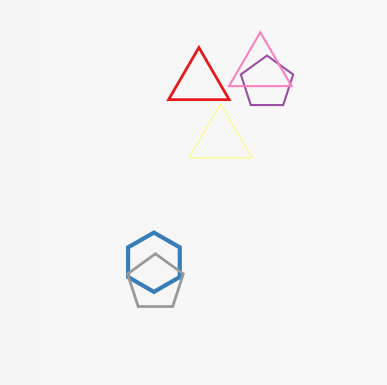[{"shape": "triangle", "thickness": 2, "radius": 0.45, "center": [0.513, 0.786]}, {"shape": "hexagon", "thickness": 3, "radius": 0.38, "center": [0.397, 0.319]}, {"shape": "pentagon", "thickness": 1.5, "radius": 0.36, "center": [0.689, 0.785]}, {"shape": "triangle", "thickness": 0.5, "radius": 0.47, "center": [0.569, 0.637]}, {"shape": "triangle", "thickness": 1.5, "radius": 0.47, "center": [0.672, 0.823]}, {"shape": "pentagon", "thickness": 2, "radius": 0.38, "center": [0.401, 0.265]}]